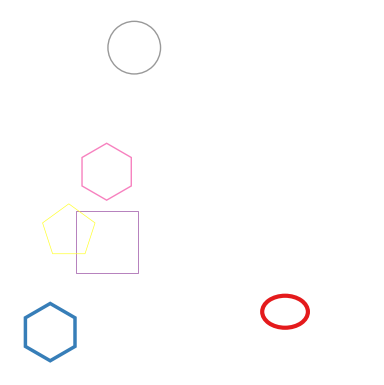[{"shape": "oval", "thickness": 3, "radius": 0.3, "center": [0.74, 0.19]}, {"shape": "hexagon", "thickness": 2.5, "radius": 0.37, "center": [0.13, 0.137]}, {"shape": "square", "thickness": 0.5, "radius": 0.4, "center": [0.277, 0.372]}, {"shape": "pentagon", "thickness": 0.5, "radius": 0.36, "center": [0.179, 0.399]}, {"shape": "hexagon", "thickness": 1, "radius": 0.37, "center": [0.277, 0.554]}, {"shape": "circle", "thickness": 1, "radius": 0.34, "center": [0.349, 0.876]}]